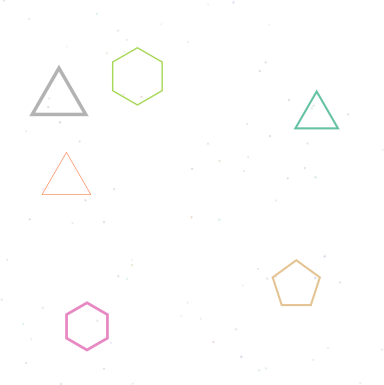[{"shape": "triangle", "thickness": 1.5, "radius": 0.32, "center": [0.823, 0.699]}, {"shape": "triangle", "thickness": 0.5, "radius": 0.37, "center": [0.173, 0.531]}, {"shape": "hexagon", "thickness": 2, "radius": 0.31, "center": [0.226, 0.152]}, {"shape": "hexagon", "thickness": 1, "radius": 0.37, "center": [0.357, 0.802]}, {"shape": "pentagon", "thickness": 1.5, "radius": 0.32, "center": [0.77, 0.26]}, {"shape": "triangle", "thickness": 2.5, "radius": 0.4, "center": [0.153, 0.743]}]